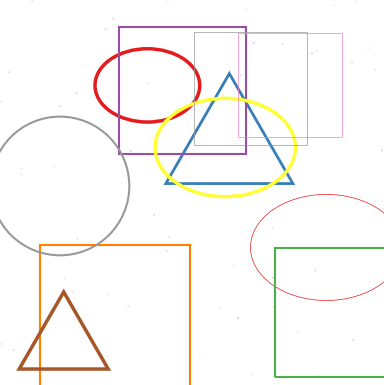[{"shape": "oval", "thickness": 2.5, "radius": 0.68, "center": [0.383, 0.778]}, {"shape": "oval", "thickness": 0.5, "radius": 0.98, "center": [0.847, 0.357]}, {"shape": "triangle", "thickness": 2, "radius": 0.95, "center": [0.596, 0.618]}, {"shape": "square", "thickness": 1.5, "radius": 0.83, "center": [0.88, 0.188]}, {"shape": "square", "thickness": 1.5, "radius": 0.82, "center": [0.474, 0.765]}, {"shape": "square", "thickness": 1.5, "radius": 0.98, "center": [0.299, 0.168]}, {"shape": "oval", "thickness": 2.5, "radius": 0.91, "center": [0.585, 0.617]}, {"shape": "triangle", "thickness": 2.5, "radius": 0.67, "center": [0.165, 0.108]}, {"shape": "square", "thickness": 0.5, "radius": 0.67, "center": [0.754, 0.78]}, {"shape": "square", "thickness": 0.5, "radius": 0.73, "center": [0.65, 0.769]}, {"shape": "circle", "thickness": 1.5, "radius": 0.9, "center": [0.156, 0.517]}]